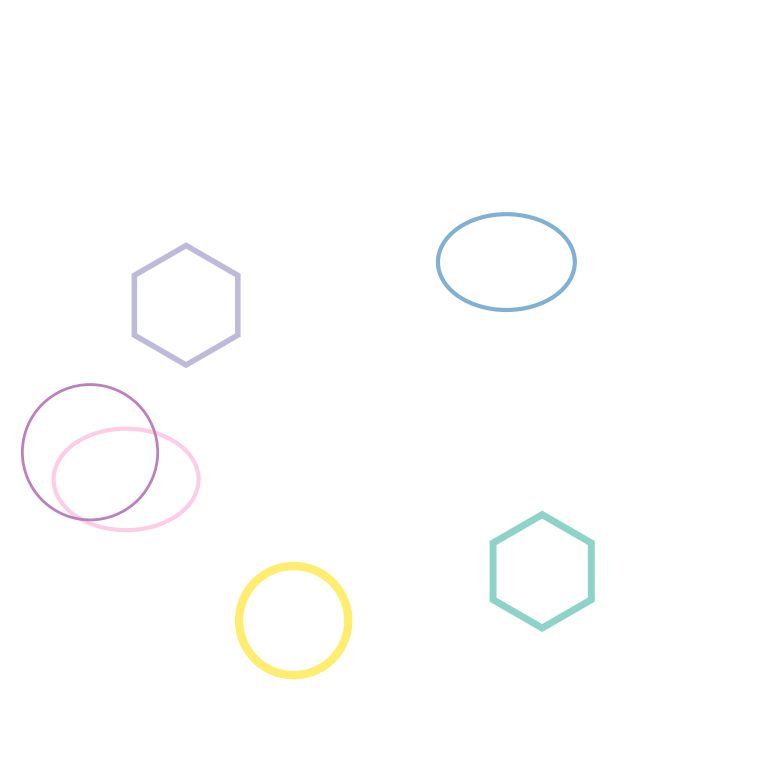[{"shape": "hexagon", "thickness": 2.5, "radius": 0.37, "center": [0.704, 0.258]}, {"shape": "hexagon", "thickness": 2, "radius": 0.39, "center": [0.242, 0.604]}, {"shape": "oval", "thickness": 1.5, "radius": 0.44, "center": [0.658, 0.66]}, {"shape": "oval", "thickness": 1.5, "radius": 0.47, "center": [0.164, 0.377]}, {"shape": "circle", "thickness": 1, "radius": 0.44, "center": [0.117, 0.413]}, {"shape": "circle", "thickness": 3, "radius": 0.35, "center": [0.381, 0.194]}]